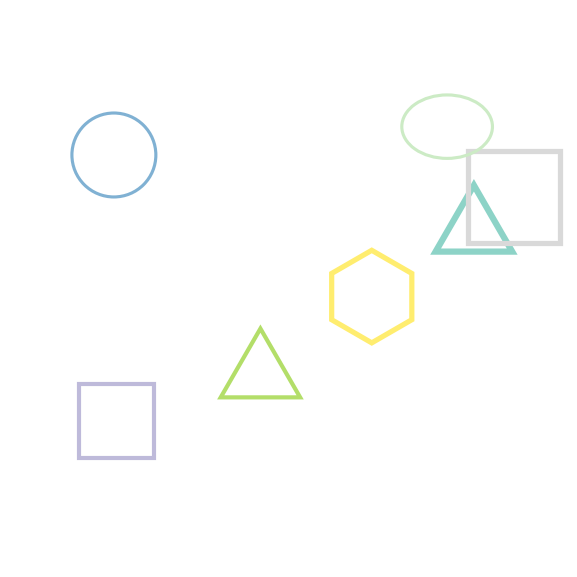[{"shape": "triangle", "thickness": 3, "radius": 0.38, "center": [0.821, 0.602]}, {"shape": "square", "thickness": 2, "radius": 0.32, "center": [0.202, 0.27]}, {"shape": "circle", "thickness": 1.5, "radius": 0.36, "center": [0.197, 0.731]}, {"shape": "triangle", "thickness": 2, "radius": 0.4, "center": [0.451, 0.351]}, {"shape": "square", "thickness": 2.5, "radius": 0.4, "center": [0.89, 0.658]}, {"shape": "oval", "thickness": 1.5, "radius": 0.39, "center": [0.774, 0.78]}, {"shape": "hexagon", "thickness": 2.5, "radius": 0.4, "center": [0.644, 0.486]}]